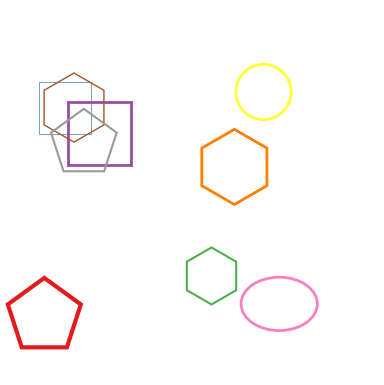[{"shape": "pentagon", "thickness": 3, "radius": 0.5, "center": [0.115, 0.178]}, {"shape": "square", "thickness": 0.5, "radius": 0.34, "center": [0.169, 0.719]}, {"shape": "hexagon", "thickness": 1.5, "radius": 0.37, "center": [0.549, 0.283]}, {"shape": "square", "thickness": 2, "radius": 0.4, "center": [0.258, 0.653]}, {"shape": "hexagon", "thickness": 2, "radius": 0.49, "center": [0.609, 0.566]}, {"shape": "circle", "thickness": 2, "radius": 0.36, "center": [0.684, 0.761]}, {"shape": "hexagon", "thickness": 1, "radius": 0.45, "center": [0.192, 0.721]}, {"shape": "oval", "thickness": 2, "radius": 0.5, "center": [0.725, 0.211]}, {"shape": "pentagon", "thickness": 1.5, "radius": 0.45, "center": [0.218, 0.628]}]